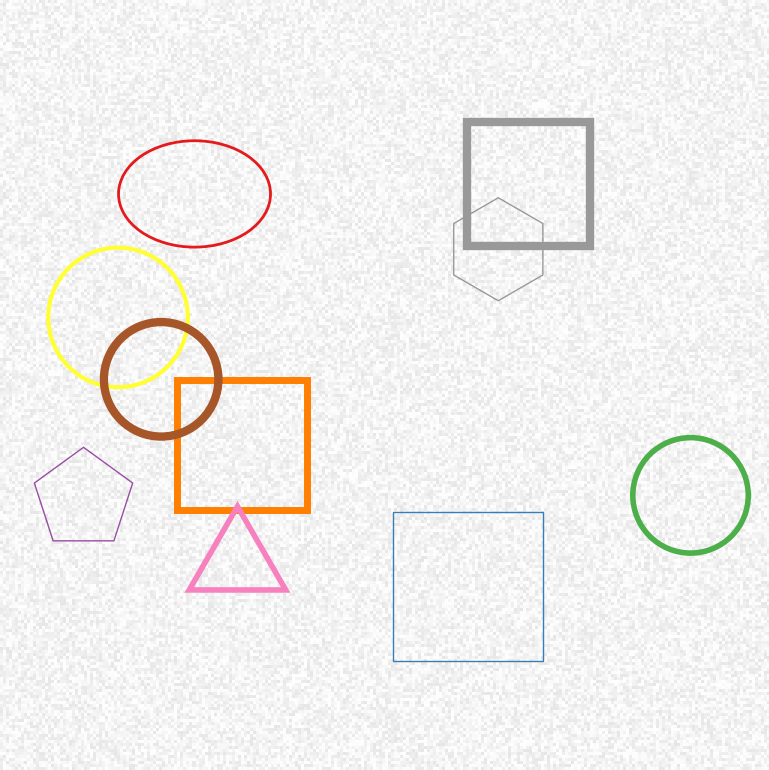[{"shape": "oval", "thickness": 1, "radius": 0.49, "center": [0.253, 0.748]}, {"shape": "square", "thickness": 0.5, "radius": 0.49, "center": [0.608, 0.239]}, {"shape": "circle", "thickness": 2, "radius": 0.37, "center": [0.897, 0.357]}, {"shape": "pentagon", "thickness": 0.5, "radius": 0.34, "center": [0.108, 0.352]}, {"shape": "square", "thickness": 2.5, "radius": 0.42, "center": [0.314, 0.422]}, {"shape": "circle", "thickness": 1.5, "radius": 0.45, "center": [0.153, 0.588]}, {"shape": "circle", "thickness": 3, "radius": 0.37, "center": [0.209, 0.507]}, {"shape": "triangle", "thickness": 2, "radius": 0.36, "center": [0.308, 0.27]}, {"shape": "hexagon", "thickness": 0.5, "radius": 0.33, "center": [0.647, 0.676]}, {"shape": "square", "thickness": 3, "radius": 0.4, "center": [0.686, 0.761]}]